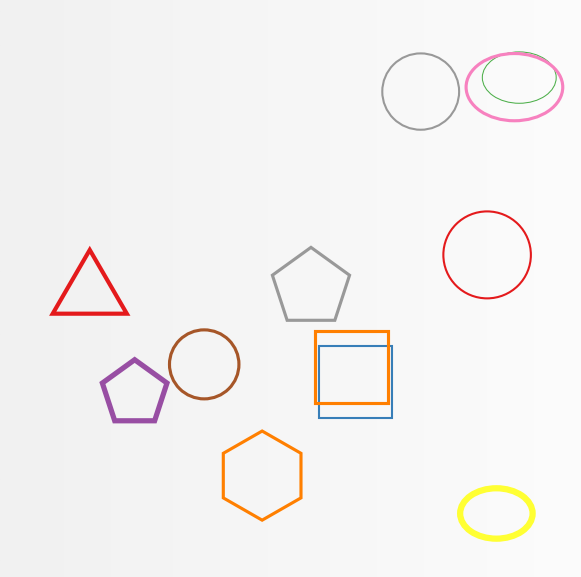[{"shape": "triangle", "thickness": 2, "radius": 0.37, "center": [0.154, 0.493]}, {"shape": "circle", "thickness": 1, "radius": 0.38, "center": [0.838, 0.558]}, {"shape": "square", "thickness": 1, "radius": 0.31, "center": [0.612, 0.338]}, {"shape": "oval", "thickness": 0.5, "radius": 0.32, "center": [0.893, 0.865]}, {"shape": "pentagon", "thickness": 2.5, "radius": 0.29, "center": [0.232, 0.318]}, {"shape": "square", "thickness": 1.5, "radius": 0.31, "center": [0.605, 0.364]}, {"shape": "hexagon", "thickness": 1.5, "radius": 0.39, "center": [0.451, 0.176]}, {"shape": "oval", "thickness": 3, "radius": 0.31, "center": [0.854, 0.11]}, {"shape": "circle", "thickness": 1.5, "radius": 0.3, "center": [0.351, 0.368]}, {"shape": "oval", "thickness": 1.5, "radius": 0.42, "center": [0.885, 0.848]}, {"shape": "pentagon", "thickness": 1.5, "radius": 0.35, "center": [0.535, 0.501]}, {"shape": "circle", "thickness": 1, "radius": 0.33, "center": [0.724, 0.841]}]